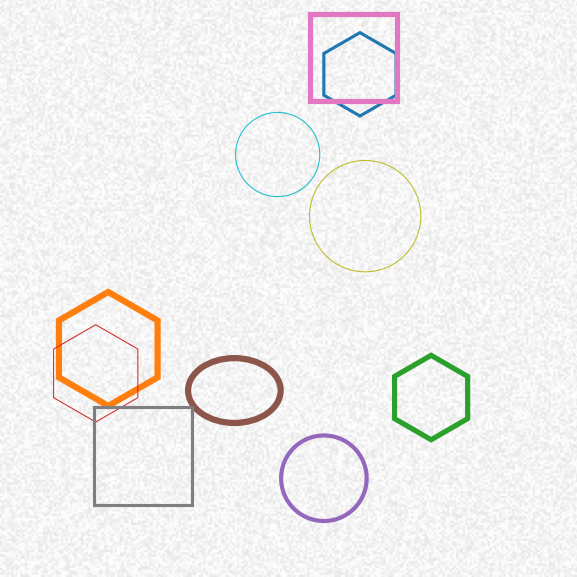[{"shape": "hexagon", "thickness": 1.5, "radius": 0.36, "center": [0.623, 0.87]}, {"shape": "hexagon", "thickness": 3, "radius": 0.49, "center": [0.187, 0.395]}, {"shape": "hexagon", "thickness": 2.5, "radius": 0.37, "center": [0.747, 0.311]}, {"shape": "hexagon", "thickness": 0.5, "radius": 0.42, "center": [0.166, 0.353]}, {"shape": "circle", "thickness": 2, "radius": 0.37, "center": [0.561, 0.171]}, {"shape": "oval", "thickness": 3, "radius": 0.4, "center": [0.406, 0.323]}, {"shape": "square", "thickness": 2.5, "radius": 0.38, "center": [0.612, 0.899]}, {"shape": "square", "thickness": 1.5, "radius": 0.42, "center": [0.248, 0.209]}, {"shape": "circle", "thickness": 0.5, "radius": 0.48, "center": [0.632, 0.625]}, {"shape": "circle", "thickness": 0.5, "radius": 0.36, "center": [0.481, 0.732]}]